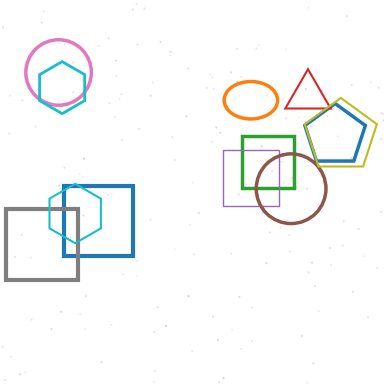[{"shape": "pentagon", "thickness": 2.5, "radius": 0.41, "center": [0.87, 0.649]}, {"shape": "square", "thickness": 3, "radius": 0.45, "center": [0.256, 0.426]}, {"shape": "oval", "thickness": 2.5, "radius": 0.35, "center": [0.652, 0.74]}, {"shape": "square", "thickness": 2.5, "radius": 0.34, "center": [0.697, 0.579]}, {"shape": "triangle", "thickness": 1.5, "radius": 0.34, "center": [0.8, 0.752]}, {"shape": "square", "thickness": 1, "radius": 0.36, "center": [0.652, 0.537]}, {"shape": "circle", "thickness": 2.5, "radius": 0.45, "center": [0.756, 0.51]}, {"shape": "circle", "thickness": 2.5, "radius": 0.43, "center": [0.152, 0.812]}, {"shape": "square", "thickness": 3, "radius": 0.47, "center": [0.11, 0.365]}, {"shape": "pentagon", "thickness": 1.5, "radius": 0.49, "center": [0.885, 0.647]}, {"shape": "hexagon", "thickness": 1.5, "radius": 0.39, "center": [0.195, 0.445]}, {"shape": "hexagon", "thickness": 2, "radius": 0.34, "center": [0.161, 0.772]}]